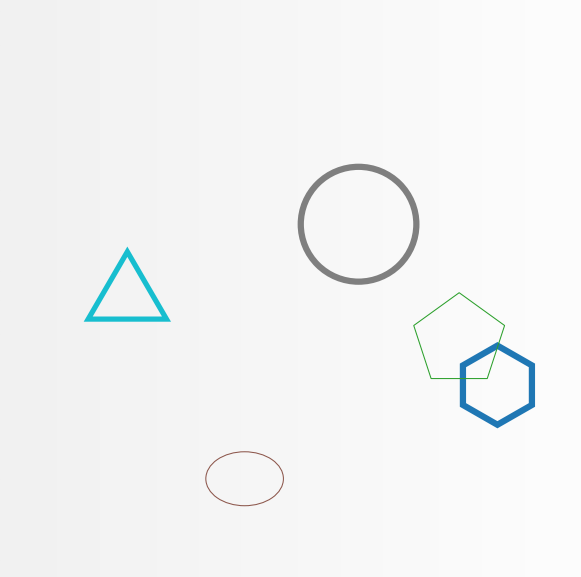[{"shape": "hexagon", "thickness": 3, "radius": 0.34, "center": [0.856, 0.332]}, {"shape": "pentagon", "thickness": 0.5, "radius": 0.41, "center": [0.79, 0.41]}, {"shape": "oval", "thickness": 0.5, "radius": 0.33, "center": [0.421, 0.17]}, {"shape": "circle", "thickness": 3, "radius": 0.5, "center": [0.617, 0.611]}, {"shape": "triangle", "thickness": 2.5, "radius": 0.39, "center": [0.219, 0.485]}]